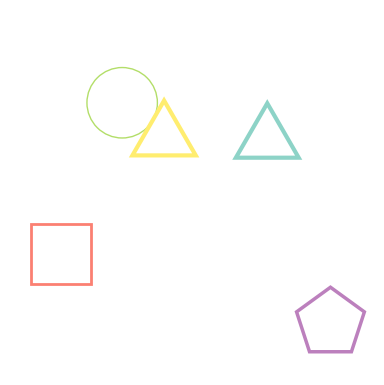[{"shape": "triangle", "thickness": 3, "radius": 0.47, "center": [0.694, 0.637]}, {"shape": "square", "thickness": 2, "radius": 0.39, "center": [0.159, 0.34]}, {"shape": "circle", "thickness": 1, "radius": 0.46, "center": [0.317, 0.733]}, {"shape": "pentagon", "thickness": 2.5, "radius": 0.46, "center": [0.858, 0.161]}, {"shape": "triangle", "thickness": 3, "radius": 0.47, "center": [0.426, 0.644]}]